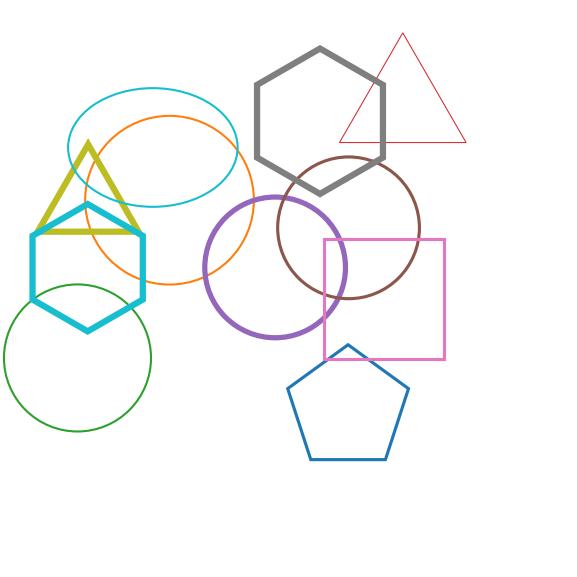[{"shape": "pentagon", "thickness": 1.5, "radius": 0.55, "center": [0.603, 0.292]}, {"shape": "circle", "thickness": 1, "radius": 0.73, "center": [0.294, 0.652]}, {"shape": "circle", "thickness": 1, "radius": 0.64, "center": [0.134, 0.379]}, {"shape": "triangle", "thickness": 0.5, "radius": 0.63, "center": [0.697, 0.816]}, {"shape": "circle", "thickness": 2.5, "radius": 0.61, "center": [0.476, 0.536]}, {"shape": "circle", "thickness": 1.5, "radius": 0.61, "center": [0.604, 0.605]}, {"shape": "square", "thickness": 1.5, "radius": 0.52, "center": [0.665, 0.481]}, {"shape": "hexagon", "thickness": 3, "radius": 0.63, "center": [0.554, 0.789]}, {"shape": "triangle", "thickness": 3, "radius": 0.5, "center": [0.153, 0.648]}, {"shape": "oval", "thickness": 1, "radius": 0.73, "center": [0.265, 0.744]}, {"shape": "hexagon", "thickness": 3, "radius": 0.55, "center": [0.152, 0.536]}]